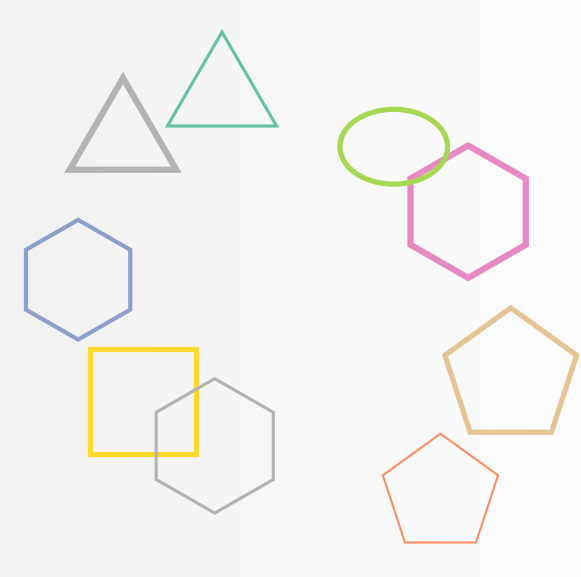[{"shape": "triangle", "thickness": 1.5, "radius": 0.54, "center": [0.382, 0.835]}, {"shape": "pentagon", "thickness": 1, "radius": 0.52, "center": [0.758, 0.144]}, {"shape": "hexagon", "thickness": 2, "radius": 0.52, "center": [0.134, 0.515]}, {"shape": "hexagon", "thickness": 3, "radius": 0.57, "center": [0.805, 0.633]}, {"shape": "oval", "thickness": 2.5, "radius": 0.46, "center": [0.677, 0.745]}, {"shape": "square", "thickness": 2.5, "radius": 0.45, "center": [0.246, 0.304]}, {"shape": "pentagon", "thickness": 2.5, "radius": 0.6, "center": [0.879, 0.347]}, {"shape": "triangle", "thickness": 3, "radius": 0.53, "center": [0.212, 0.758]}, {"shape": "hexagon", "thickness": 1.5, "radius": 0.58, "center": [0.369, 0.227]}]